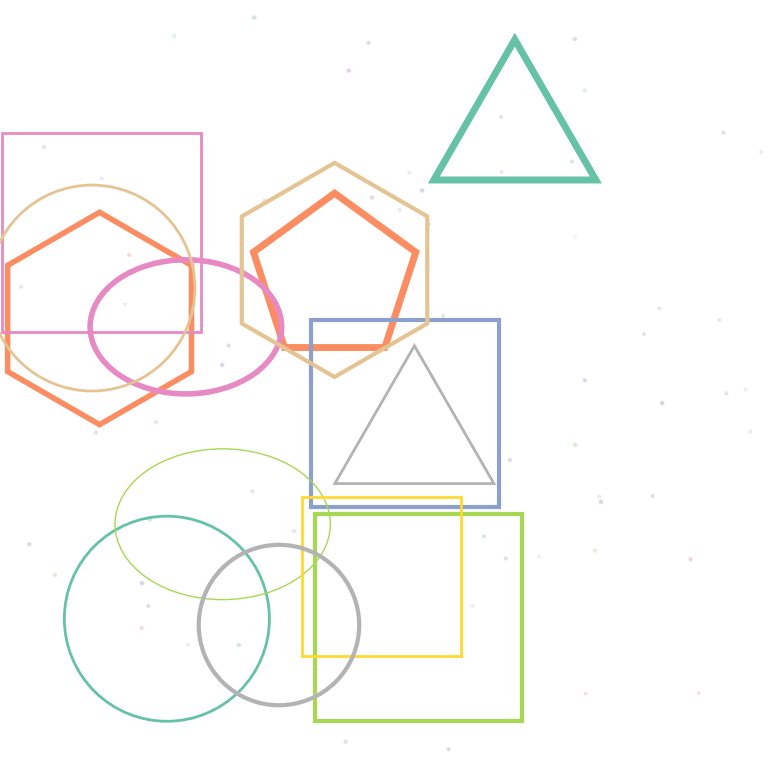[{"shape": "circle", "thickness": 1, "radius": 0.67, "center": [0.217, 0.196]}, {"shape": "triangle", "thickness": 2.5, "radius": 0.61, "center": [0.669, 0.827]}, {"shape": "pentagon", "thickness": 2.5, "radius": 0.55, "center": [0.435, 0.638]}, {"shape": "hexagon", "thickness": 2, "radius": 0.69, "center": [0.129, 0.586]}, {"shape": "square", "thickness": 1.5, "radius": 0.61, "center": [0.526, 0.463]}, {"shape": "oval", "thickness": 2, "radius": 0.62, "center": [0.241, 0.576]}, {"shape": "square", "thickness": 1, "radius": 0.65, "center": [0.131, 0.698]}, {"shape": "square", "thickness": 1.5, "radius": 0.67, "center": [0.544, 0.198]}, {"shape": "oval", "thickness": 0.5, "radius": 0.7, "center": [0.289, 0.319]}, {"shape": "square", "thickness": 1, "radius": 0.51, "center": [0.496, 0.251]}, {"shape": "circle", "thickness": 1, "radius": 0.67, "center": [0.119, 0.626]}, {"shape": "hexagon", "thickness": 1.5, "radius": 0.7, "center": [0.434, 0.649]}, {"shape": "circle", "thickness": 1.5, "radius": 0.52, "center": [0.362, 0.188]}, {"shape": "triangle", "thickness": 1, "radius": 0.6, "center": [0.538, 0.432]}]